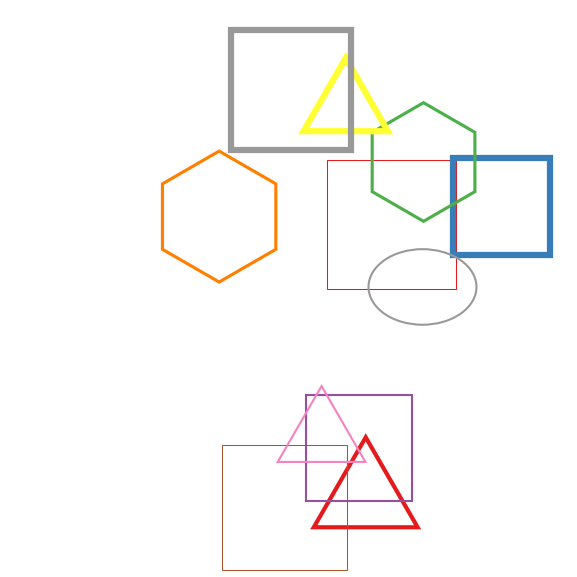[{"shape": "square", "thickness": 0.5, "radius": 0.56, "center": [0.678, 0.61]}, {"shape": "triangle", "thickness": 2, "radius": 0.52, "center": [0.633, 0.138]}, {"shape": "square", "thickness": 3, "radius": 0.42, "center": [0.869, 0.641]}, {"shape": "hexagon", "thickness": 1.5, "radius": 0.51, "center": [0.733, 0.719]}, {"shape": "square", "thickness": 1, "radius": 0.46, "center": [0.621, 0.224]}, {"shape": "hexagon", "thickness": 1.5, "radius": 0.57, "center": [0.379, 0.624]}, {"shape": "triangle", "thickness": 3, "radius": 0.42, "center": [0.599, 0.814]}, {"shape": "square", "thickness": 0.5, "radius": 0.54, "center": [0.493, 0.121]}, {"shape": "triangle", "thickness": 1, "radius": 0.44, "center": [0.557, 0.243]}, {"shape": "square", "thickness": 3, "radius": 0.52, "center": [0.504, 0.843]}, {"shape": "oval", "thickness": 1, "radius": 0.47, "center": [0.732, 0.502]}]